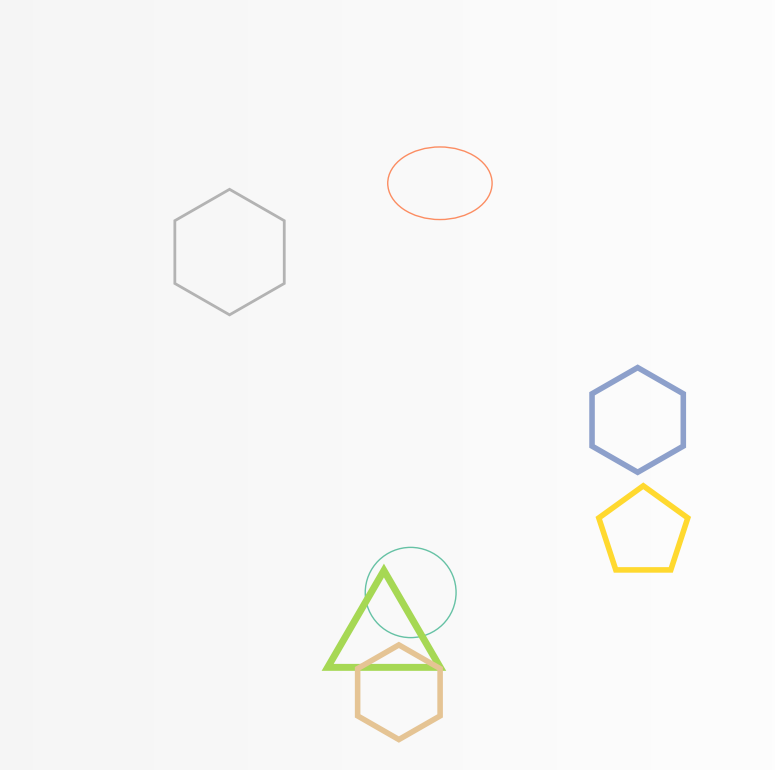[{"shape": "circle", "thickness": 0.5, "radius": 0.29, "center": [0.53, 0.231]}, {"shape": "oval", "thickness": 0.5, "radius": 0.34, "center": [0.568, 0.762]}, {"shape": "hexagon", "thickness": 2, "radius": 0.34, "center": [0.823, 0.455]}, {"shape": "triangle", "thickness": 2.5, "radius": 0.42, "center": [0.495, 0.175]}, {"shape": "pentagon", "thickness": 2, "radius": 0.3, "center": [0.83, 0.309]}, {"shape": "hexagon", "thickness": 2, "radius": 0.31, "center": [0.515, 0.101]}, {"shape": "hexagon", "thickness": 1, "radius": 0.41, "center": [0.296, 0.673]}]